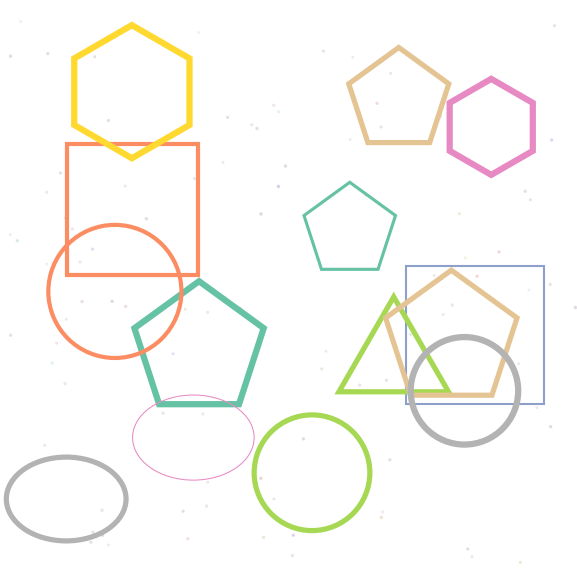[{"shape": "pentagon", "thickness": 3, "radius": 0.59, "center": [0.345, 0.394]}, {"shape": "pentagon", "thickness": 1.5, "radius": 0.42, "center": [0.606, 0.6]}, {"shape": "circle", "thickness": 2, "radius": 0.58, "center": [0.199, 0.494]}, {"shape": "square", "thickness": 2, "radius": 0.57, "center": [0.229, 0.637]}, {"shape": "square", "thickness": 1, "radius": 0.6, "center": [0.823, 0.42]}, {"shape": "hexagon", "thickness": 3, "radius": 0.42, "center": [0.851, 0.779]}, {"shape": "oval", "thickness": 0.5, "radius": 0.53, "center": [0.335, 0.241]}, {"shape": "triangle", "thickness": 2.5, "radius": 0.55, "center": [0.682, 0.376]}, {"shape": "circle", "thickness": 2.5, "radius": 0.5, "center": [0.54, 0.181]}, {"shape": "hexagon", "thickness": 3, "radius": 0.58, "center": [0.228, 0.84]}, {"shape": "pentagon", "thickness": 2.5, "radius": 0.6, "center": [0.782, 0.412]}, {"shape": "pentagon", "thickness": 2.5, "radius": 0.46, "center": [0.691, 0.826]}, {"shape": "oval", "thickness": 2.5, "radius": 0.52, "center": [0.115, 0.135]}, {"shape": "circle", "thickness": 3, "radius": 0.47, "center": [0.804, 0.322]}]